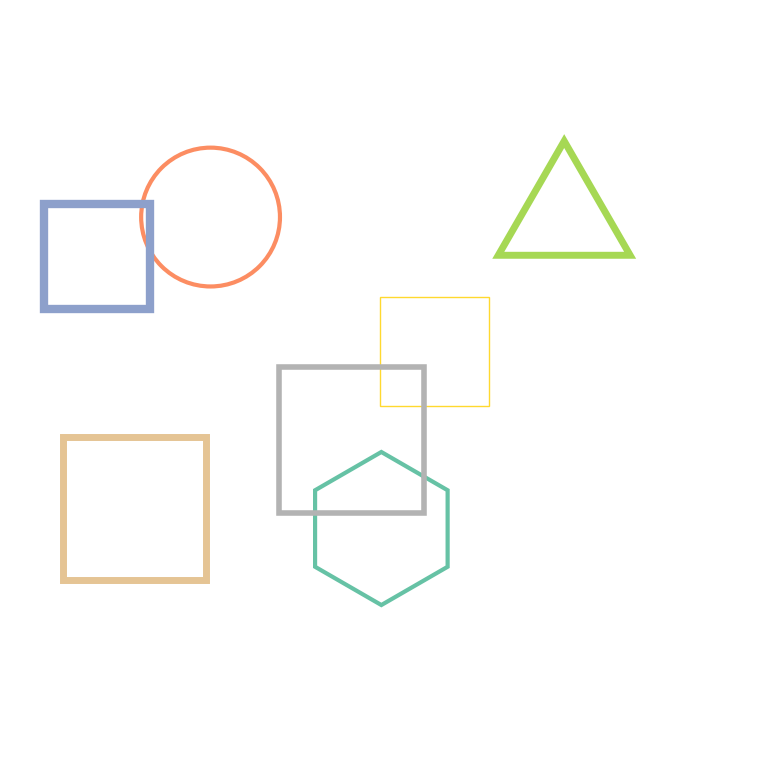[{"shape": "hexagon", "thickness": 1.5, "radius": 0.5, "center": [0.495, 0.314]}, {"shape": "circle", "thickness": 1.5, "radius": 0.45, "center": [0.273, 0.718]}, {"shape": "square", "thickness": 3, "radius": 0.34, "center": [0.126, 0.667]}, {"shape": "triangle", "thickness": 2.5, "radius": 0.49, "center": [0.733, 0.718]}, {"shape": "square", "thickness": 0.5, "radius": 0.35, "center": [0.564, 0.544]}, {"shape": "square", "thickness": 2.5, "radius": 0.46, "center": [0.175, 0.34]}, {"shape": "square", "thickness": 2, "radius": 0.47, "center": [0.457, 0.429]}]